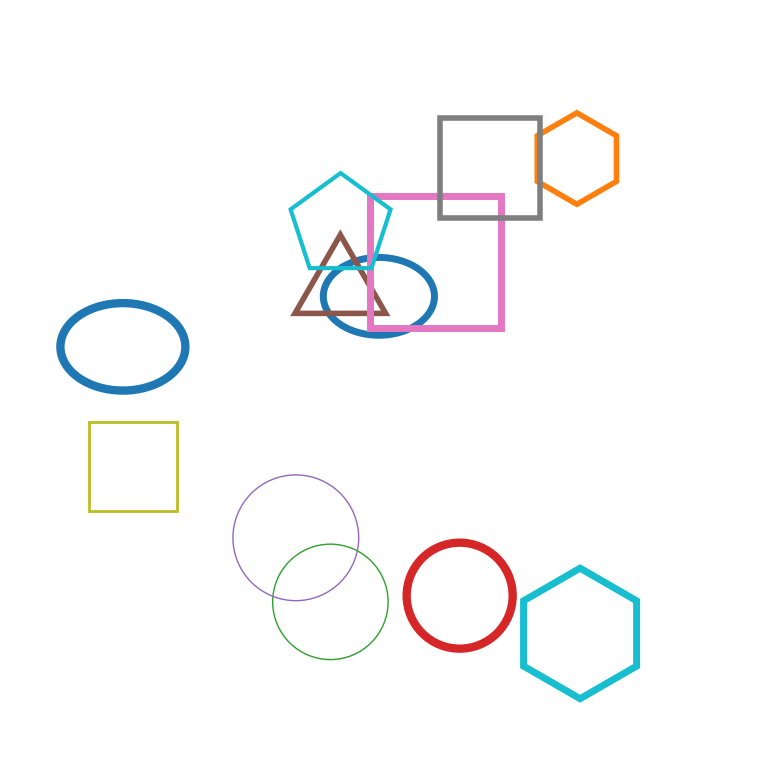[{"shape": "oval", "thickness": 3, "radius": 0.41, "center": [0.16, 0.55]}, {"shape": "oval", "thickness": 2.5, "radius": 0.36, "center": [0.492, 0.615]}, {"shape": "hexagon", "thickness": 2, "radius": 0.3, "center": [0.749, 0.794]}, {"shape": "circle", "thickness": 0.5, "radius": 0.37, "center": [0.429, 0.218]}, {"shape": "circle", "thickness": 3, "radius": 0.34, "center": [0.597, 0.226]}, {"shape": "circle", "thickness": 0.5, "radius": 0.41, "center": [0.384, 0.302]}, {"shape": "triangle", "thickness": 2, "radius": 0.34, "center": [0.442, 0.627]}, {"shape": "square", "thickness": 2.5, "radius": 0.43, "center": [0.566, 0.66]}, {"shape": "square", "thickness": 2, "radius": 0.33, "center": [0.636, 0.782]}, {"shape": "square", "thickness": 1, "radius": 0.29, "center": [0.173, 0.394]}, {"shape": "pentagon", "thickness": 1.5, "radius": 0.34, "center": [0.442, 0.707]}, {"shape": "hexagon", "thickness": 2.5, "radius": 0.42, "center": [0.753, 0.177]}]